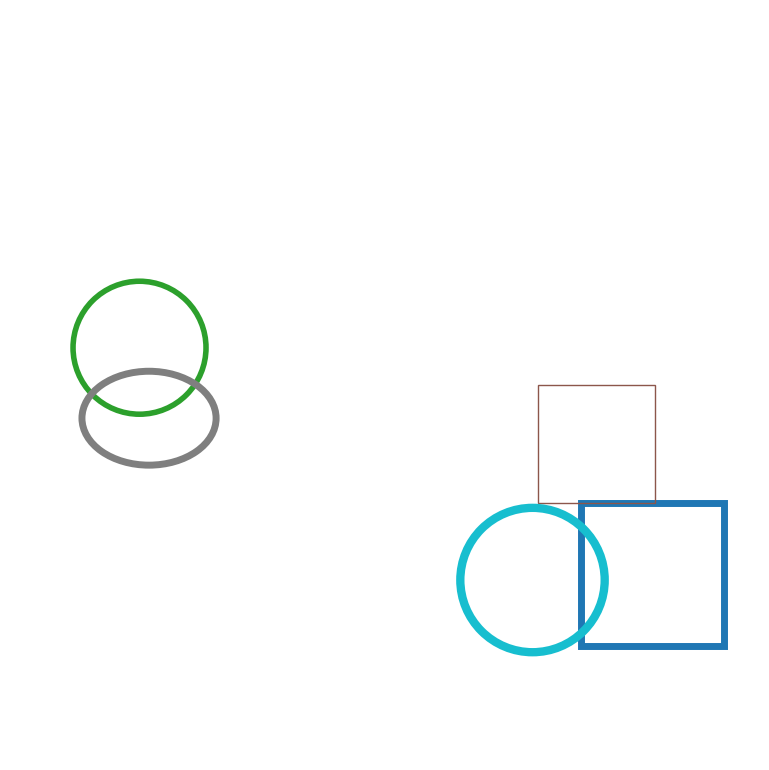[{"shape": "square", "thickness": 2.5, "radius": 0.46, "center": [0.848, 0.253]}, {"shape": "circle", "thickness": 2, "radius": 0.43, "center": [0.181, 0.548]}, {"shape": "square", "thickness": 0.5, "radius": 0.38, "center": [0.774, 0.423]}, {"shape": "oval", "thickness": 2.5, "radius": 0.44, "center": [0.194, 0.457]}, {"shape": "circle", "thickness": 3, "radius": 0.47, "center": [0.692, 0.247]}]